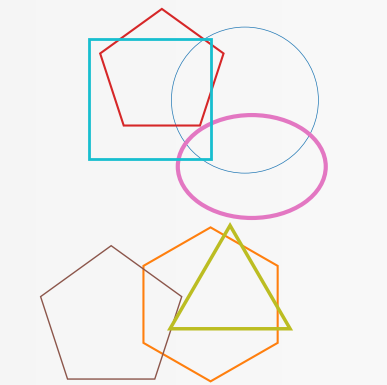[{"shape": "circle", "thickness": 0.5, "radius": 0.95, "center": [0.632, 0.74]}, {"shape": "hexagon", "thickness": 1.5, "radius": 1.0, "center": [0.543, 0.209]}, {"shape": "pentagon", "thickness": 1.5, "radius": 0.84, "center": [0.418, 0.809]}, {"shape": "pentagon", "thickness": 1, "radius": 0.96, "center": [0.287, 0.17]}, {"shape": "oval", "thickness": 3, "radius": 0.95, "center": [0.65, 0.567]}, {"shape": "triangle", "thickness": 2.5, "radius": 0.89, "center": [0.594, 0.235]}, {"shape": "square", "thickness": 2, "radius": 0.78, "center": [0.387, 0.743]}]